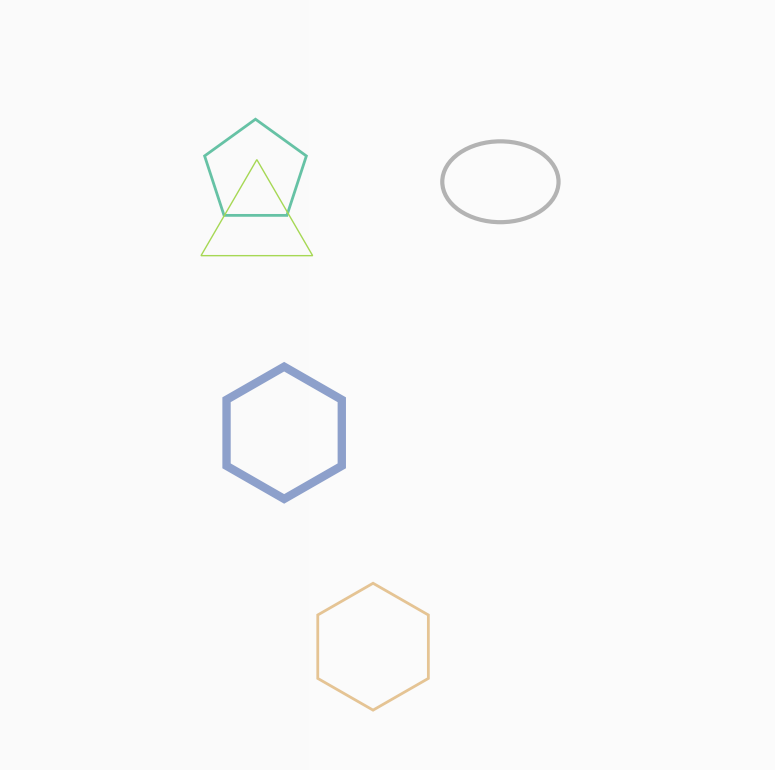[{"shape": "pentagon", "thickness": 1, "radius": 0.35, "center": [0.33, 0.776]}, {"shape": "hexagon", "thickness": 3, "radius": 0.43, "center": [0.367, 0.438]}, {"shape": "triangle", "thickness": 0.5, "radius": 0.42, "center": [0.331, 0.71]}, {"shape": "hexagon", "thickness": 1, "radius": 0.41, "center": [0.481, 0.16]}, {"shape": "oval", "thickness": 1.5, "radius": 0.38, "center": [0.646, 0.764]}]